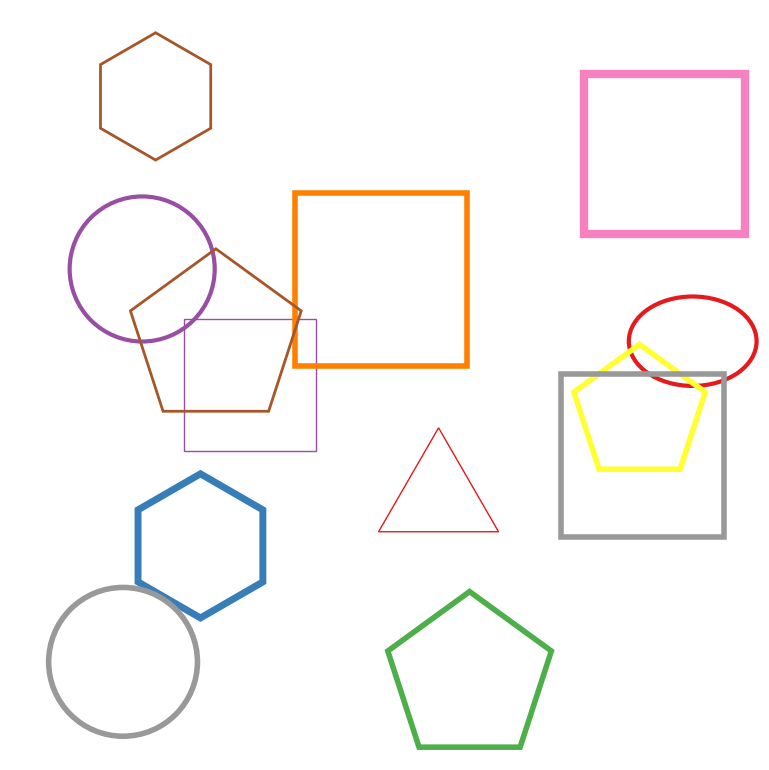[{"shape": "oval", "thickness": 1.5, "radius": 0.41, "center": [0.9, 0.557]}, {"shape": "triangle", "thickness": 0.5, "radius": 0.45, "center": [0.57, 0.354]}, {"shape": "hexagon", "thickness": 2.5, "radius": 0.47, "center": [0.26, 0.291]}, {"shape": "pentagon", "thickness": 2, "radius": 0.56, "center": [0.61, 0.12]}, {"shape": "square", "thickness": 0.5, "radius": 0.43, "center": [0.325, 0.5]}, {"shape": "circle", "thickness": 1.5, "radius": 0.47, "center": [0.185, 0.651]}, {"shape": "square", "thickness": 2, "radius": 0.56, "center": [0.495, 0.637]}, {"shape": "pentagon", "thickness": 2, "radius": 0.45, "center": [0.831, 0.463]}, {"shape": "hexagon", "thickness": 1, "radius": 0.41, "center": [0.202, 0.875]}, {"shape": "pentagon", "thickness": 1, "radius": 0.58, "center": [0.28, 0.56]}, {"shape": "square", "thickness": 3, "radius": 0.52, "center": [0.863, 0.8]}, {"shape": "square", "thickness": 2, "radius": 0.53, "center": [0.835, 0.408]}, {"shape": "circle", "thickness": 2, "radius": 0.48, "center": [0.16, 0.14]}]